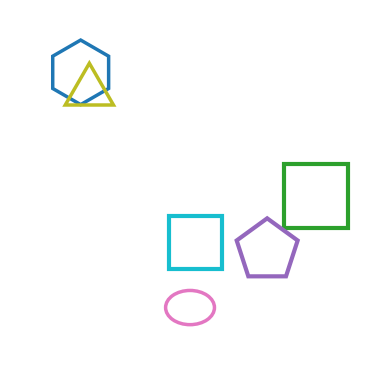[{"shape": "hexagon", "thickness": 2.5, "radius": 0.42, "center": [0.21, 0.812]}, {"shape": "square", "thickness": 3, "radius": 0.42, "center": [0.821, 0.492]}, {"shape": "pentagon", "thickness": 3, "radius": 0.42, "center": [0.694, 0.35]}, {"shape": "oval", "thickness": 2.5, "radius": 0.32, "center": [0.494, 0.201]}, {"shape": "triangle", "thickness": 2.5, "radius": 0.36, "center": [0.232, 0.763]}, {"shape": "square", "thickness": 3, "radius": 0.34, "center": [0.508, 0.371]}]